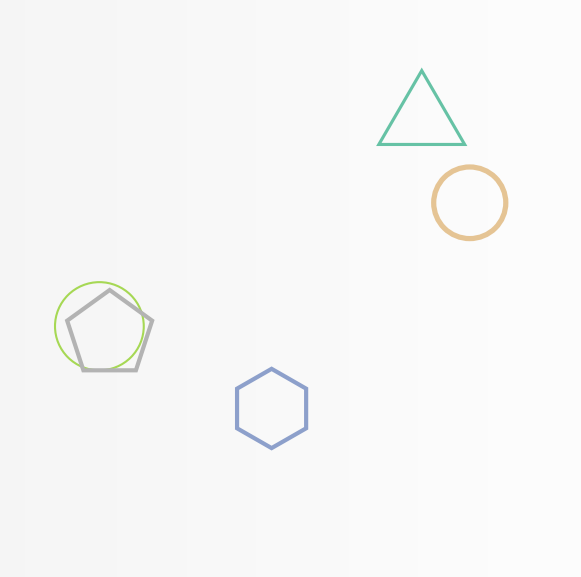[{"shape": "triangle", "thickness": 1.5, "radius": 0.43, "center": [0.726, 0.792]}, {"shape": "hexagon", "thickness": 2, "radius": 0.34, "center": [0.467, 0.292]}, {"shape": "circle", "thickness": 1, "radius": 0.38, "center": [0.171, 0.434]}, {"shape": "circle", "thickness": 2.5, "radius": 0.31, "center": [0.808, 0.648]}, {"shape": "pentagon", "thickness": 2, "radius": 0.38, "center": [0.189, 0.42]}]